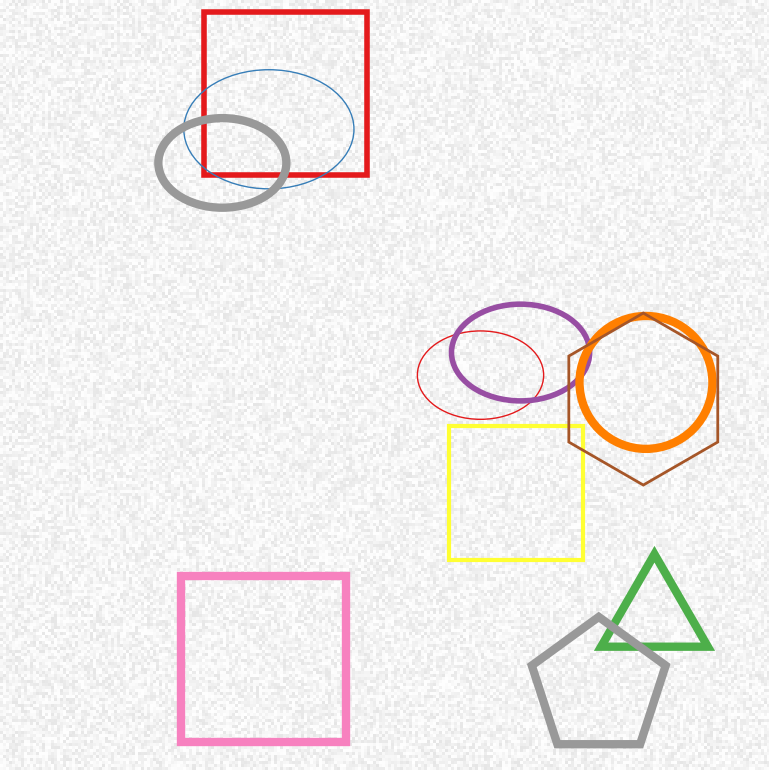[{"shape": "oval", "thickness": 0.5, "radius": 0.41, "center": [0.624, 0.513]}, {"shape": "square", "thickness": 2, "radius": 0.53, "center": [0.37, 0.879]}, {"shape": "oval", "thickness": 0.5, "radius": 0.55, "center": [0.349, 0.832]}, {"shape": "triangle", "thickness": 3, "radius": 0.4, "center": [0.85, 0.2]}, {"shape": "oval", "thickness": 2, "radius": 0.45, "center": [0.676, 0.542]}, {"shape": "circle", "thickness": 3, "radius": 0.43, "center": [0.839, 0.503]}, {"shape": "square", "thickness": 1.5, "radius": 0.44, "center": [0.67, 0.36]}, {"shape": "hexagon", "thickness": 1, "radius": 0.56, "center": [0.835, 0.482]}, {"shape": "square", "thickness": 3, "radius": 0.54, "center": [0.342, 0.144]}, {"shape": "pentagon", "thickness": 3, "radius": 0.46, "center": [0.778, 0.107]}, {"shape": "oval", "thickness": 3, "radius": 0.42, "center": [0.289, 0.788]}]